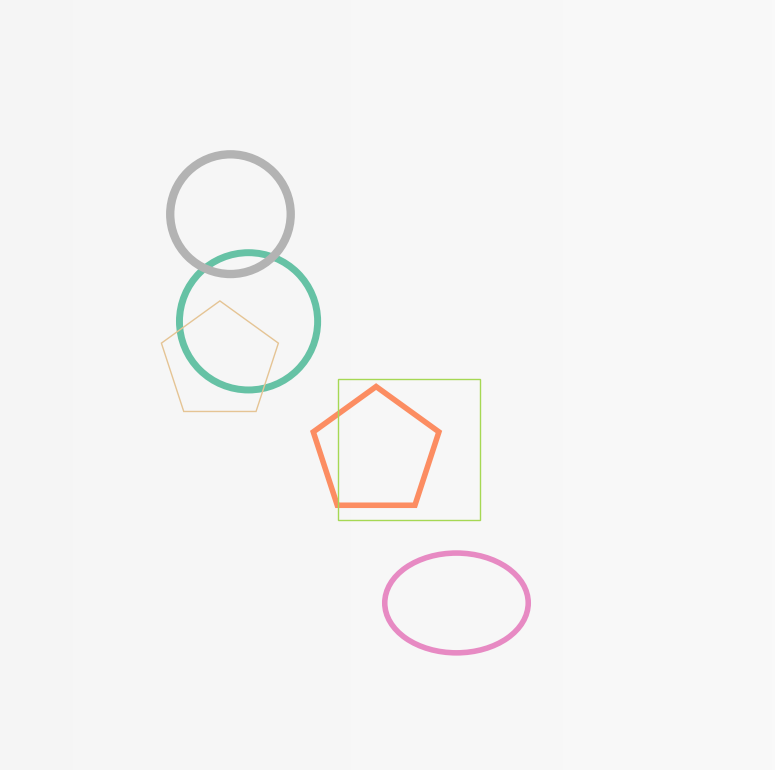[{"shape": "circle", "thickness": 2.5, "radius": 0.45, "center": [0.321, 0.583]}, {"shape": "pentagon", "thickness": 2, "radius": 0.43, "center": [0.485, 0.413]}, {"shape": "oval", "thickness": 2, "radius": 0.46, "center": [0.589, 0.217]}, {"shape": "square", "thickness": 0.5, "radius": 0.46, "center": [0.527, 0.416]}, {"shape": "pentagon", "thickness": 0.5, "radius": 0.4, "center": [0.284, 0.53]}, {"shape": "circle", "thickness": 3, "radius": 0.39, "center": [0.297, 0.722]}]